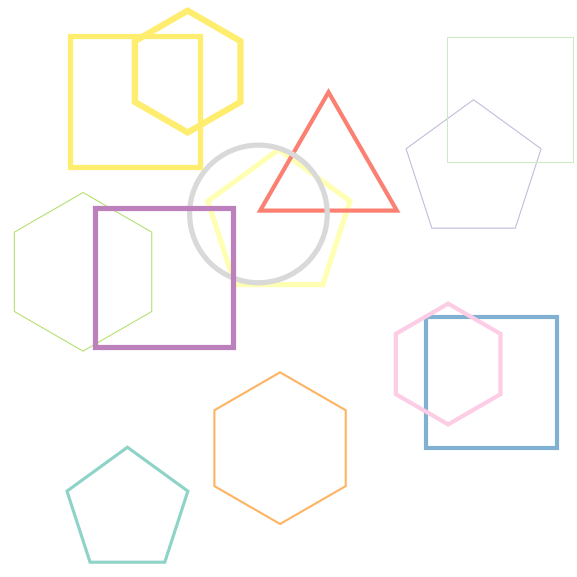[{"shape": "pentagon", "thickness": 1.5, "radius": 0.55, "center": [0.221, 0.115]}, {"shape": "pentagon", "thickness": 2.5, "radius": 0.65, "center": [0.483, 0.611]}, {"shape": "pentagon", "thickness": 0.5, "radius": 0.61, "center": [0.82, 0.704]}, {"shape": "triangle", "thickness": 2, "radius": 0.68, "center": [0.569, 0.703]}, {"shape": "square", "thickness": 2, "radius": 0.57, "center": [0.851, 0.337]}, {"shape": "hexagon", "thickness": 1, "radius": 0.66, "center": [0.485, 0.223]}, {"shape": "hexagon", "thickness": 0.5, "radius": 0.69, "center": [0.144, 0.528]}, {"shape": "hexagon", "thickness": 2, "radius": 0.52, "center": [0.776, 0.369]}, {"shape": "circle", "thickness": 2.5, "radius": 0.6, "center": [0.448, 0.629]}, {"shape": "square", "thickness": 2.5, "radius": 0.6, "center": [0.284, 0.519]}, {"shape": "square", "thickness": 0.5, "radius": 0.54, "center": [0.883, 0.827]}, {"shape": "square", "thickness": 2.5, "radius": 0.57, "center": [0.234, 0.823]}, {"shape": "hexagon", "thickness": 3, "radius": 0.53, "center": [0.325, 0.875]}]